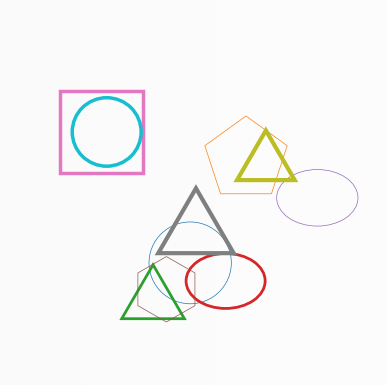[{"shape": "circle", "thickness": 0.5, "radius": 0.53, "center": [0.491, 0.317]}, {"shape": "pentagon", "thickness": 0.5, "radius": 0.56, "center": [0.635, 0.587]}, {"shape": "triangle", "thickness": 2, "radius": 0.47, "center": [0.395, 0.219]}, {"shape": "oval", "thickness": 2, "radius": 0.51, "center": [0.582, 0.27]}, {"shape": "oval", "thickness": 0.5, "radius": 0.52, "center": [0.819, 0.486]}, {"shape": "hexagon", "thickness": 0.5, "radius": 0.42, "center": [0.429, 0.249]}, {"shape": "square", "thickness": 2.5, "radius": 0.53, "center": [0.263, 0.658]}, {"shape": "triangle", "thickness": 3, "radius": 0.56, "center": [0.506, 0.399]}, {"shape": "triangle", "thickness": 3, "radius": 0.43, "center": [0.686, 0.575]}, {"shape": "circle", "thickness": 2.5, "radius": 0.44, "center": [0.275, 0.657]}]